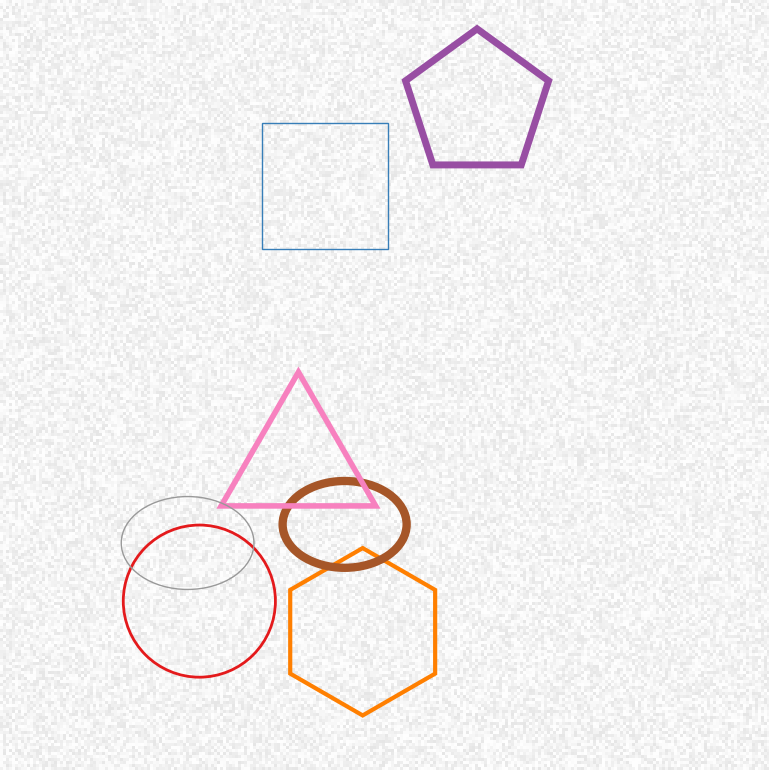[{"shape": "circle", "thickness": 1, "radius": 0.49, "center": [0.259, 0.219]}, {"shape": "square", "thickness": 0.5, "radius": 0.41, "center": [0.422, 0.758]}, {"shape": "pentagon", "thickness": 2.5, "radius": 0.49, "center": [0.62, 0.865]}, {"shape": "hexagon", "thickness": 1.5, "radius": 0.54, "center": [0.471, 0.18]}, {"shape": "oval", "thickness": 3, "radius": 0.4, "center": [0.448, 0.319]}, {"shape": "triangle", "thickness": 2, "radius": 0.58, "center": [0.388, 0.401]}, {"shape": "oval", "thickness": 0.5, "radius": 0.43, "center": [0.244, 0.295]}]